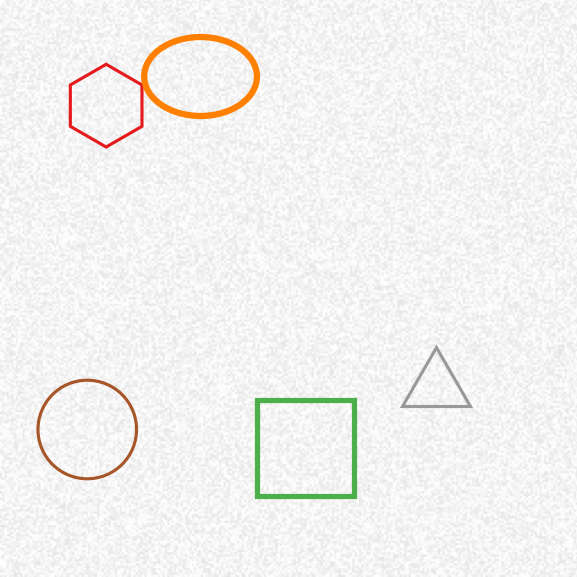[{"shape": "hexagon", "thickness": 1.5, "radius": 0.36, "center": [0.184, 0.816]}, {"shape": "square", "thickness": 2.5, "radius": 0.42, "center": [0.53, 0.223]}, {"shape": "oval", "thickness": 3, "radius": 0.49, "center": [0.347, 0.867]}, {"shape": "circle", "thickness": 1.5, "radius": 0.43, "center": [0.151, 0.255]}, {"shape": "triangle", "thickness": 1.5, "radius": 0.34, "center": [0.756, 0.329]}]